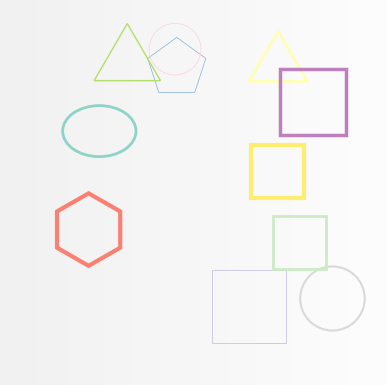[{"shape": "oval", "thickness": 2, "radius": 0.47, "center": [0.256, 0.659]}, {"shape": "triangle", "thickness": 2, "radius": 0.43, "center": [0.718, 0.832]}, {"shape": "square", "thickness": 0.5, "radius": 0.48, "center": [0.642, 0.203]}, {"shape": "hexagon", "thickness": 3, "radius": 0.47, "center": [0.229, 0.404]}, {"shape": "pentagon", "thickness": 0.5, "radius": 0.39, "center": [0.456, 0.824]}, {"shape": "triangle", "thickness": 1, "radius": 0.49, "center": [0.329, 0.84]}, {"shape": "circle", "thickness": 0.5, "radius": 0.33, "center": [0.452, 0.872]}, {"shape": "circle", "thickness": 1.5, "radius": 0.42, "center": [0.858, 0.225]}, {"shape": "square", "thickness": 2.5, "radius": 0.42, "center": [0.807, 0.735]}, {"shape": "square", "thickness": 2, "radius": 0.34, "center": [0.772, 0.37]}, {"shape": "square", "thickness": 3, "radius": 0.34, "center": [0.716, 0.555]}]